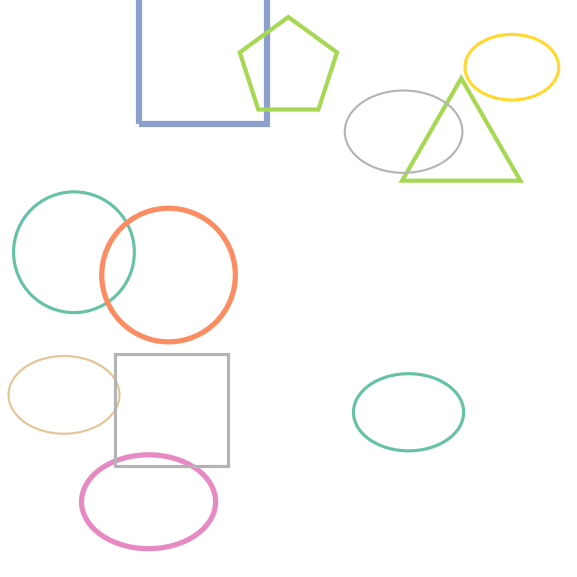[{"shape": "oval", "thickness": 1.5, "radius": 0.48, "center": [0.707, 0.285]}, {"shape": "circle", "thickness": 1.5, "radius": 0.52, "center": [0.128, 0.562]}, {"shape": "circle", "thickness": 2.5, "radius": 0.58, "center": [0.292, 0.523]}, {"shape": "square", "thickness": 3, "radius": 0.56, "center": [0.351, 0.895]}, {"shape": "oval", "thickness": 2.5, "radius": 0.58, "center": [0.257, 0.13]}, {"shape": "triangle", "thickness": 2, "radius": 0.59, "center": [0.799, 0.745]}, {"shape": "pentagon", "thickness": 2, "radius": 0.44, "center": [0.499, 0.881]}, {"shape": "oval", "thickness": 1.5, "radius": 0.41, "center": [0.886, 0.883]}, {"shape": "oval", "thickness": 1, "radius": 0.48, "center": [0.111, 0.315]}, {"shape": "square", "thickness": 1.5, "radius": 0.49, "center": [0.297, 0.289]}, {"shape": "oval", "thickness": 1, "radius": 0.51, "center": [0.699, 0.771]}]